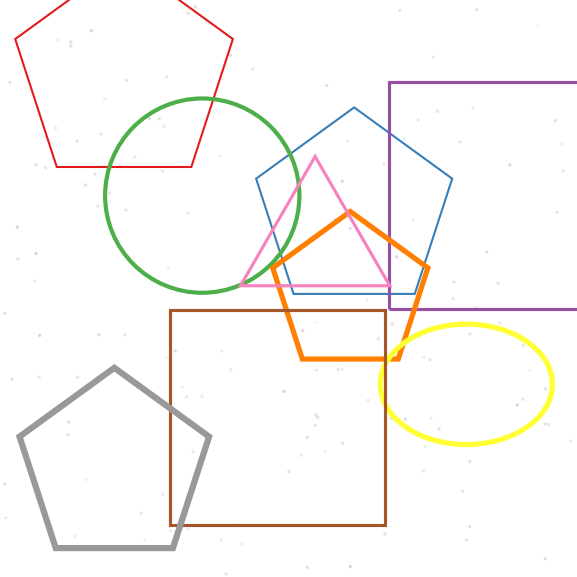[{"shape": "pentagon", "thickness": 1, "radius": 0.99, "center": [0.215, 0.87]}, {"shape": "pentagon", "thickness": 1, "radius": 0.89, "center": [0.613, 0.635]}, {"shape": "circle", "thickness": 2, "radius": 0.84, "center": [0.35, 0.66]}, {"shape": "square", "thickness": 1.5, "radius": 0.99, "center": [0.871, 0.661]}, {"shape": "pentagon", "thickness": 2.5, "radius": 0.71, "center": [0.607, 0.492]}, {"shape": "oval", "thickness": 2.5, "radius": 0.74, "center": [0.808, 0.334]}, {"shape": "square", "thickness": 1.5, "radius": 0.93, "center": [0.48, 0.276]}, {"shape": "triangle", "thickness": 1.5, "radius": 0.75, "center": [0.546, 0.579]}, {"shape": "pentagon", "thickness": 3, "radius": 0.86, "center": [0.198, 0.19]}]